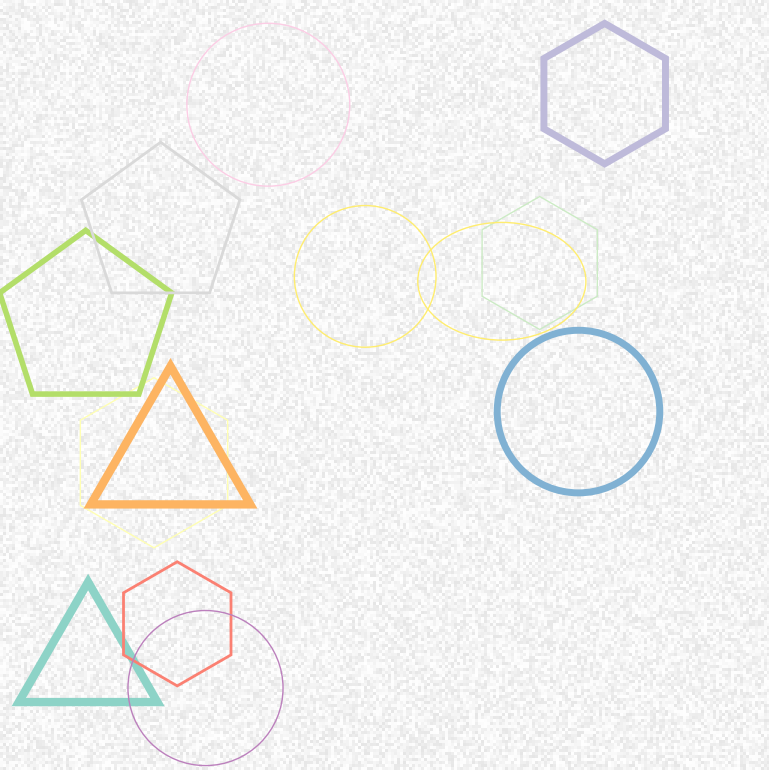[{"shape": "triangle", "thickness": 3, "radius": 0.52, "center": [0.114, 0.14]}, {"shape": "hexagon", "thickness": 0.5, "radius": 0.55, "center": [0.2, 0.399]}, {"shape": "hexagon", "thickness": 2.5, "radius": 0.46, "center": [0.785, 0.878]}, {"shape": "hexagon", "thickness": 1, "radius": 0.4, "center": [0.23, 0.19]}, {"shape": "circle", "thickness": 2.5, "radius": 0.53, "center": [0.751, 0.465]}, {"shape": "triangle", "thickness": 3, "radius": 0.6, "center": [0.221, 0.405]}, {"shape": "pentagon", "thickness": 2, "radius": 0.59, "center": [0.111, 0.583]}, {"shape": "circle", "thickness": 0.5, "radius": 0.53, "center": [0.348, 0.864]}, {"shape": "pentagon", "thickness": 1, "radius": 0.54, "center": [0.209, 0.707]}, {"shape": "circle", "thickness": 0.5, "radius": 0.5, "center": [0.267, 0.106]}, {"shape": "hexagon", "thickness": 0.5, "radius": 0.43, "center": [0.701, 0.658]}, {"shape": "oval", "thickness": 0.5, "radius": 0.55, "center": [0.652, 0.635]}, {"shape": "circle", "thickness": 0.5, "radius": 0.46, "center": [0.474, 0.641]}]